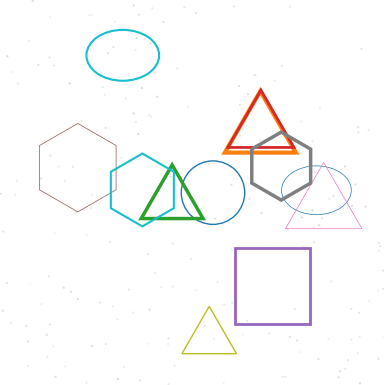[{"shape": "circle", "thickness": 1, "radius": 0.41, "center": [0.553, 0.5]}, {"shape": "oval", "thickness": 0.5, "radius": 0.45, "center": [0.822, 0.506]}, {"shape": "triangle", "thickness": 3, "radius": 0.53, "center": [0.676, 0.657]}, {"shape": "triangle", "thickness": 2.5, "radius": 0.46, "center": [0.447, 0.479]}, {"shape": "triangle", "thickness": 2, "radius": 0.5, "center": [0.678, 0.667]}, {"shape": "square", "thickness": 2, "radius": 0.49, "center": [0.708, 0.257]}, {"shape": "hexagon", "thickness": 0.5, "radius": 0.57, "center": [0.202, 0.565]}, {"shape": "triangle", "thickness": 0.5, "radius": 0.57, "center": [0.841, 0.463]}, {"shape": "hexagon", "thickness": 2.5, "radius": 0.44, "center": [0.73, 0.569]}, {"shape": "triangle", "thickness": 1, "radius": 0.41, "center": [0.543, 0.122]}, {"shape": "oval", "thickness": 1.5, "radius": 0.47, "center": [0.319, 0.856]}, {"shape": "hexagon", "thickness": 1.5, "radius": 0.47, "center": [0.37, 0.507]}]